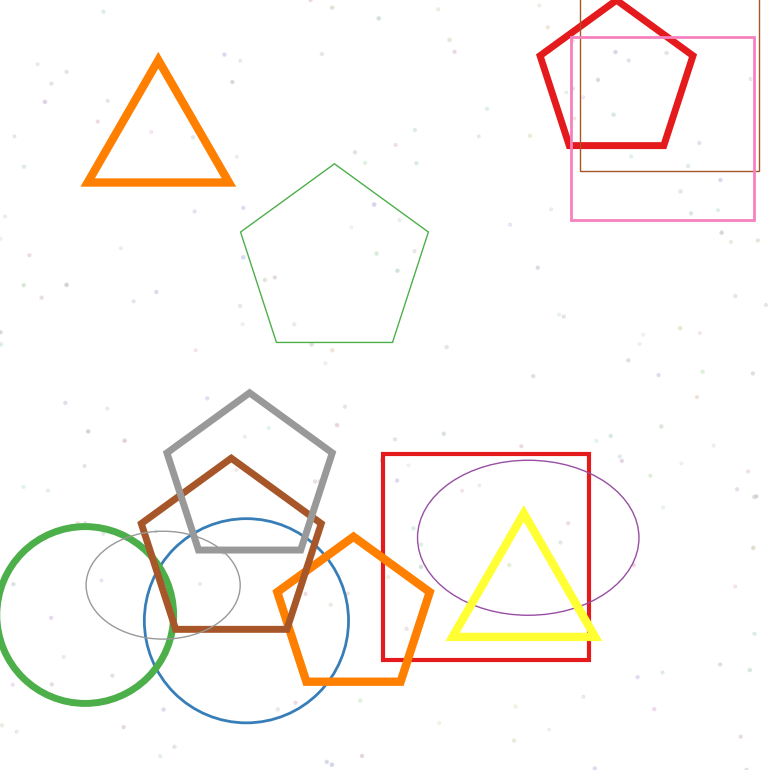[{"shape": "square", "thickness": 1.5, "radius": 0.67, "center": [0.631, 0.277]}, {"shape": "pentagon", "thickness": 2.5, "radius": 0.52, "center": [0.801, 0.895]}, {"shape": "circle", "thickness": 1, "radius": 0.66, "center": [0.32, 0.194]}, {"shape": "circle", "thickness": 2.5, "radius": 0.57, "center": [0.111, 0.201]}, {"shape": "pentagon", "thickness": 0.5, "radius": 0.64, "center": [0.434, 0.659]}, {"shape": "oval", "thickness": 0.5, "radius": 0.72, "center": [0.686, 0.302]}, {"shape": "pentagon", "thickness": 3, "radius": 0.52, "center": [0.459, 0.199]}, {"shape": "triangle", "thickness": 3, "radius": 0.53, "center": [0.206, 0.816]}, {"shape": "triangle", "thickness": 3, "radius": 0.53, "center": [0.68, 0.226]}, {"shape": "pentagon", "thickness": 2.5, "radius": 0.61, "center": [0.3, 0.282]}, {"shape": "square", "thickness": 0.5, "radius": 0.58, "center": [0.87, 0.894]}, {"shape": "square", "thickness": 1, "radius": 0.59, "center": [0.861, 0.833]}, {"shape": "oval", "thickness": 0.5, "radius": 0.5, "center": [0.212, 0.24]}, {"shape": "pentagon", "thickness": 2.5, "radius": 0.56, "center": [0.324, 0.377]}]